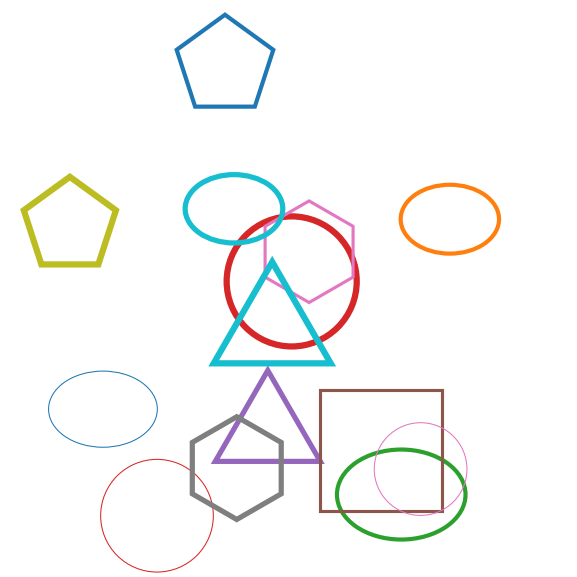[{"shape": "pentagon", "thickness": 2, "radius": 0.44, "center": [0.39, 0.886]}, {"shape": "oval", "thickness": 0.5, "radius": 0.47, "center": [0.178, 0.291]}, {"shape": "oval", "thickness": 2, "radius": 0.43, "center": [0.779, 0.62]}, {"shape": "oval", "thickness": 2, "radius": 0.56, "center": [0.695, 0.143]}, {"shape": "circle", "thickness": 0.5, "radius": 0.49, "center": [0.272, 0.106]}, {"shape": "circle", "thickness": 3, "radius": 0.56, "center": [0.505, 0.512]}, {"shape": "triangle", "thickness": 2.5, "radius": 0.52, "center": [0.464, 0.253]}, {"shape": "square", "thickness": 1.5, "radius": 0.53, "center": [0.66, 0.219]}, {"shape": "hexagon", "thickness": 1.5, "radius": 0.44, "center": [0.535, 0.563]}, {"shape": "circle", "thickness": 0.5, "radius": 0.4, "center": [0.728, 0.187]}, {"shape": "hexagon", "thickness": 2.5, "radius": 0.44, "center": [0.41, 0.189]}, {"shape": "pentagon", "thickness": 3, "radius": 0.42, "center": [0.121, 0.609]}, {"shape": "triangle", "thickness": 3, "radius": 0.58, "center": [0.471, 0.428]}, {"shape": "oval", "thickness": 2.5, "radius": 0.42, "center": [0.405, 0.638]}]